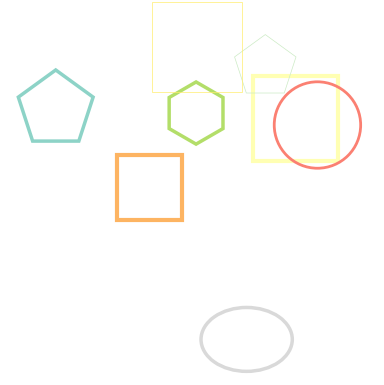[{"shape": "pentagon", "thickness": 2.5, "radius": 0.51, "center": [0.145, 0.716]}, {"shape": "square", "thickness": 3, "radius": 0.55, "center": [0.767, 0.692]}, {"shape": "circle", "thickness": 2, "radius": 0.56, "center": [0.825, 0.675]}, {"shape": "square", "thickness": 3, "radius": 0.42, "center": [0.388, 0.512]}, {"shape": "hexagon", "thickness": 2.5, "radius": 0.4, "center": [0.509, 0.706]}, {"shape": "oval", "thickness": 2.5, "radius": 0.59, "center": [0.641, 0.118]}, {"shape": "pentagon", "thickness": 0.5, "radius": 0.42, "center": [0.689, 0.826]}, {"shape": "square", "thickness": 0.5, "radius": 0.58, "center": [0.511, 0.877]}]